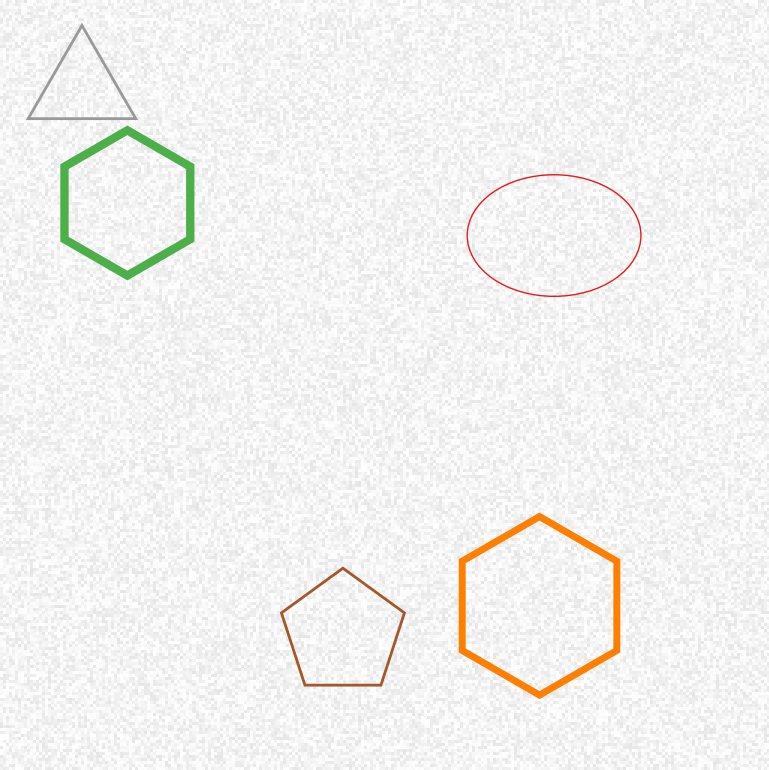[{"shape": "oval", "thickness": 0.5, "radius": 0.56, "center": [0.72, 0.694]}, {"shape": "hexagon", "thickness": 3, "radius": 0.47, "center": [0.165, 0.736]}, {"shape": "hexagon", "thickness": 2.5, "radius": 0.58, "center": [0.701, 0.213]}, {"shape": "pentagon", "thickness": 1, "radius": 0.42, "center": [0.445, 0.178]}, {"shape": "triangle", "thickness": 1, "radius": 0.4, "center": [0.106, 0.886]}]